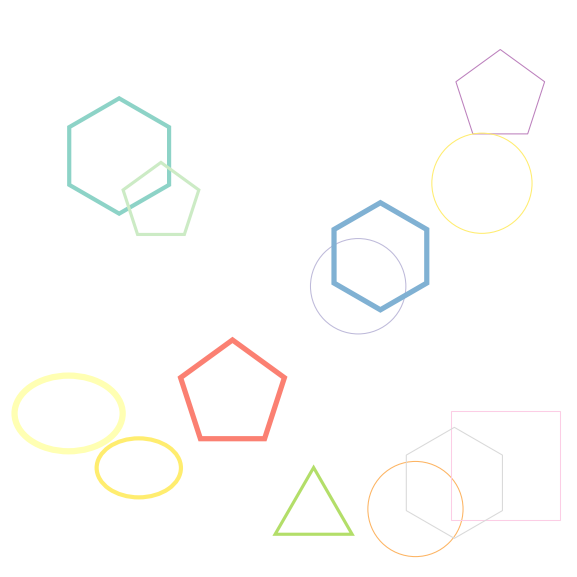[{"shape": "hexagon", "thickness": 2, "radius": 0.5, "center": [0.206, 0.729]}, {"shape": "oval", "thickness": 3, "radius": 0.47, "center": [0.119, 0.283]}, {"shape": "circle", "thickness": 0.5, "radius": 0.41, "center": [0.62, 0.503]}, {"shape": "pentagon", "thickness": 2.5, "radius": 0.47, "center": [0.403, 0.316]}, {"shape": "hexagon", "thickness": 2.5, "radius": 0.46, "center": [0.659, 0.555]}, {"shape": "circle", "thickness": 0.5, "radius": 0.41, "center": [0.719, 0.118]}, {"shape": "triangle", "thickness": 1.5, "radius": 0.38, "center": [0.543, 0.113]}, {"shape": "square", "thickness": 0.5, "radius": 0.47, "center": [0.875, 0.193]}, {"shape": "hexagon", "thickness": 0.5, "radius": 0.48, "center": [0.787, 0.163]}, {"shape": "pentagon", "thickness": 0.5, "radius": 0.4, "center": [0.866, 0.833]}, {"shape": "pentagon", "thickness": 1.5, "radius": 0.34, "center": [0.279, 0.649]}, {"shape": "circle", "thickness": 0.5, "radius": 0.43, "center": [0.835, 0.682]}, {"shape": "oval", "thickness": 2, "radius": 0.36, "center": [0.24, 0.189]}]